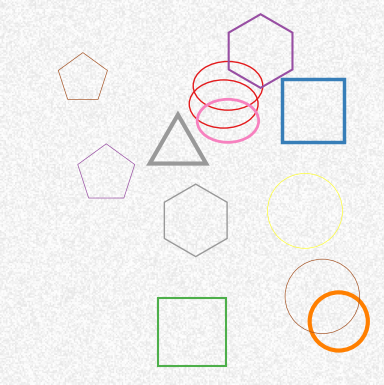[{"shape": "oval", "thickness": 1, "radius": 0.45, "center": [0.581, 0.73]}, {"shape": "oval", "thickness": 1, "radius": 0.45, "center": [0.592, 0.777]}, {"shape": "square", "thickness": 2.5, "radius": 0.4, "center": [0.813, 0.713]}, {"shape": "square", "thickness": 1.5, "radius": 0.44, "center": [0.499, 0.138]}, {"shape": "pentagon", "thickness": 0.5, "radius": 0.39, "center": [0.276, 0.549]}, {"shape": "hexagon", "thickness": 1.5, "radius": 0.48, "center": [0.677, 0.867]}, {"shape": "circle", "thickness": 3, "radius": 0.38, "center": [0.88, 0.165]}, {"shape": "circle", "thickness": 0.5, "radius": 0.49, "center": [0.792, 0.452]}, {"shape": "pentagon", "thickness": 0.5, "radius": 0.34, "center": [0.215, 0.796]}, {"shape": "circle", "thickness": 0.5, "radius": 0.48, "center": [0.837, 0.23]}, {"shape": "oval", "thickness": 2, "radius": 0.4, "center": [0.592, 0.686]}, {"shape": "hexagon", "thickness": 1, "radius": 0.47, "center": [0.508, 0.428]}, {"shape": "triangle", "thickness": 3, "radius": 0.42, "center": [0.462, 0.617]}]